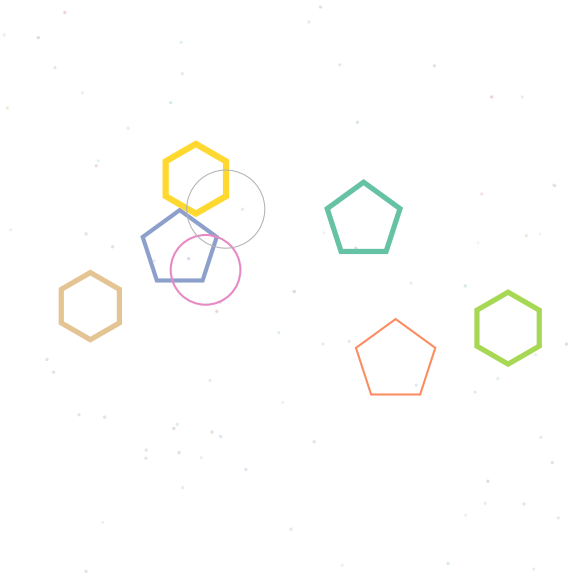[{"shape": "pentagon", "thickness": 2.5, "radius": 0.33, "center": [0.63, 0.617]}, {"shape": "pentagon", "thickness": 1, "radius": 0.36, "center": [0.685, 0.374]}, {"shape": "pentagon", "thickness": 2, "radius": 0.34, "center": [0.311, 0.568]}, {"shape": "circle", "thickness": 1, "radius": 0.3, "center": [0.356, 0.532]}, {"shape": "hexagon", "thickness": 2.5, "radius": 0.31, "center": [0.88, 0.431]}, {"shape": "hexagon", "thickness": 3, "radius": 0.3, "center": [0.339, 0.69]}, {"shape": "hexagon", "thickness": 2.5, "radius": 0.29, "center": [0.156, 0.469]}, {"shape": "circle", "thickness": 0.5, "radius": 0.34, "center": [0.391, 0.637]}]